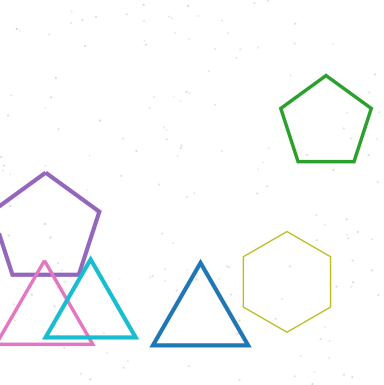[{"shape": "triangle", "thickness": 3, "radius": 0.71, "center": [0.521, 0.174]}, {"shape": "pentagon", "thickness": 2.5, "radius": 0.62, "center": [0.847, 0.68]}, {"shape": "pentagon", "thickness": 3, "radius": 0.73, "center": [0.119, 0.405]}, {"shape": "triangle", "thickness": 2.5, "radius": 0.72, "center": [0.115, 0.178]}, {"shape": "hexagon", "thickness": 1, "radius": 0.65, "center": [0.745, 0.268]}, {"shape": "triangle", "thickness": 3, "radius": 0.68, "center": [0.235, 0.191]}]